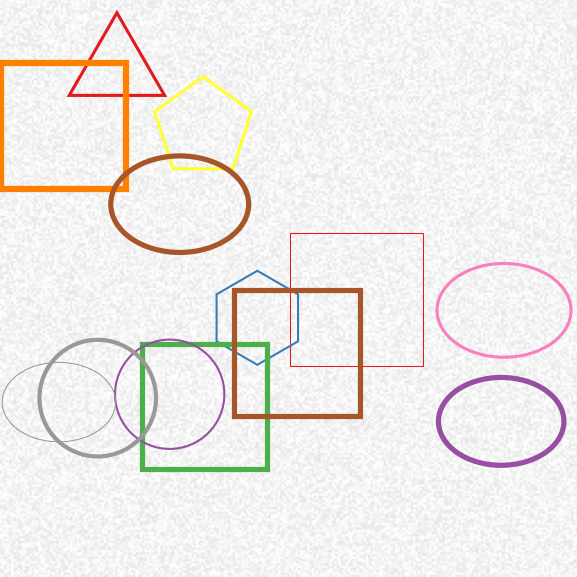[{"shape": "triangle", "thickness": 1.5, "radius": 0.48, "center": [0.202, 0.882]}, {"shape": "square", "thickness": 0.5, "radius": 0.58, "center": [0.617, 0.48]}, {"shape": "hexagon", "thickness": 1, "radius": 0.41, "center": [0.446, 0.449]}, {"shape": "square", "thickness": 2.5, "radius": 0.54, "center": [0.355, 0.295]}, {"shape": "circle", "thickness": 1, "radius": 0.47, "center": [0.294, 0.316]}, {"shape": "oval", "thickness": 2.5, "radius": 0.54, "center": [0.868, 0.269]}, {"shape": "square", "thickness": 3, "radius": 0.54, "center": [0.11, 0.781]}, {"shape": "pentagon", "thickness": 1.5, "radius": 0.44, "center": [0.352, 0.778]}, {"shape": "oval", "thickness": 2.5, "radius": 0.6, "center": [0.311, 0.646]}, {"shape": "square", "thickness": 2.5, "radius": 0.55, "center": [0.514, 0.387]}, {"shape": "oval", "thickness": 1.5, "radius": 0.58, "center": [0.873, 0.462]}, {"shape": "oval", "thickness": 0.5, "radius": 0.49, "center": [0.102, 0.303]}, {"shape": "circle", "thickness": 2, "radius": 0.5, "center": [0.169, 0.31]}]